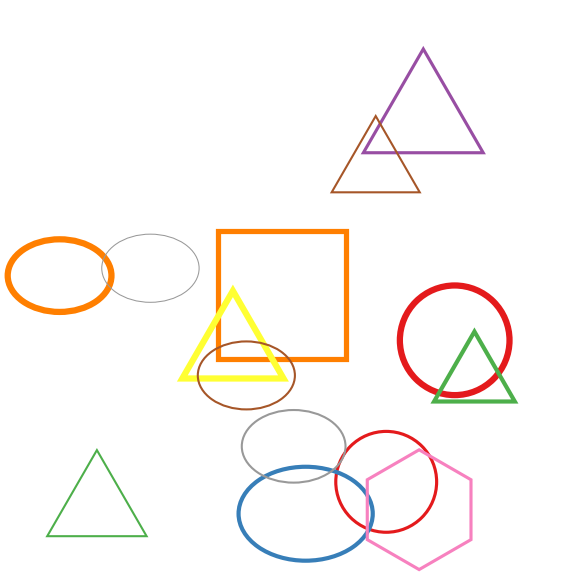[{"shape": "circle", "thickness": 3, "radius": 0.47, "center": [0.787, 0.41]}, {"shape": "circle", "thickness": 1.5, "radius": 0.44, "center": [0.669, 0.165]}, {"shape": "oval", "thickness": 2, "radius": 0.58, "center": [0.529, 0.11]}, {"shape": "triangle", "thickness": 1, "radius": 0.5, "center": [0.168, 0.12]}, {"shape": "triangle", "thickness": 2, "radius": 0.4, "center": [0.822, 0.344]}, {"shape": "triangle", "thickness": 1.5, "radius": 0.6, "center": [0.733, 0.795]}, {"shape": "oval", "thickness": 3, "radius": 0.45, "center": [0.103, 0.522]}, {"shape": "square", "thickness": 2.5, "radius": 0.56, "center": [0.488, 0.488]}, {"shape": "triangle", "thickness": 3, "radius": 0.51, "center": [0.403, 0.394]}, {"shape": "triangle", "thickness": 1, "radius": 0.44, "center": [0.651, 0.71]}, {"shape": "oval", "thickness": 1, "radius": 0.42, "center": [0.427, 0.349]}, {"shape": "hexagon", "thickness": 1.5, "radius": 0.52, "center": [0.726, 0.117]}, {"shape": "oval", "thickness": 1, "radius": 0.45, "center": [0.508, 0.226]}, {"shape": "oval", "thickness": 0.5, "radius": 0.42, "center": [0.26, 0.535]}]